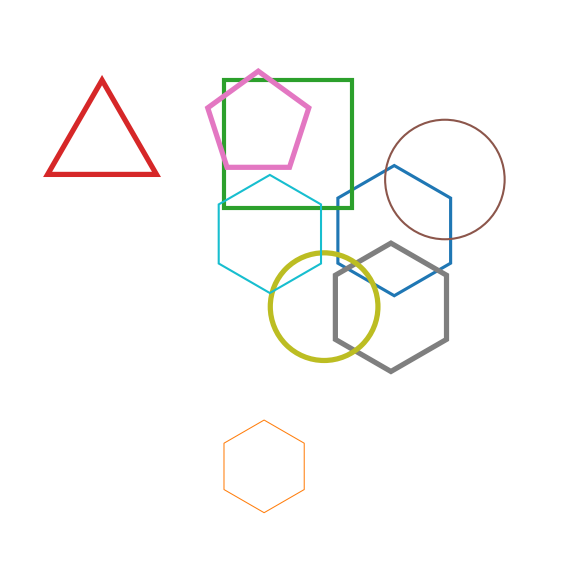[{"shape": "hexagon", "thickness": 1.5, "radius": 0.56, "center": [0.683, 0.6]}, {"shape": "hexagon", "thickness": 0.5, "radius": 0.4, "center": [0.457, 0.192]}, {"shape": "square", "thickness": 2, "radius": 0.55, "center": [0.499, 0.75]}, {"shape": "triangle", "thickness": 2.5, "radius": 0.54, "center": [0.177, 0.752]}, {"shape": "circle", "thickness": 1, "radius": 0.52, "center": [0.77, 0.688]}, {"shape": "pentagon", "thickness": 2.5, "radius": 0.46, "center": [0.447, 0.784]}, {"shape": "hexagon", "thickness": 2.5, "radius": 0.56, "center": [0.677, 0.467]}, {"shape": "circle", "thickness": 2.5, "radius": 0.47, "center": [0.561, 0.468]}, {"shape": "hexagon", "thickness": 1, "radius": 0.51, "center": [0.467, 0.594]}]